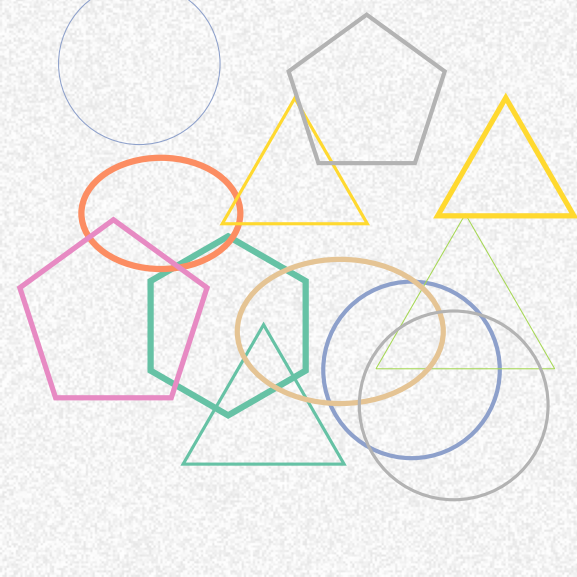[{"shape": "hexagon", "thickness": 3, "radius": 0.78, "center": [0.395, 0.435]}, {"shape": "triangle", "thickness": 1.5, "radius": 0.8, "center": [0.456, 0.276]}, {"shape": "oval", "thickness": 3, "radius": 0.69, "center": [0.279, 0.63]}, {"shape": "circle", "thickness": 2, "radius": 0.76, "center": [0.713, 0.359]}, {"shape": "circle", "thickness": 0.5, "radius": 0.7, "center": [0.241, 0.889]}, {"shape": "pentagon", "thickness": 2.5, "radius": 0.85, "center": [0.196, 0.448]}, {"shape": "triangle", "thickness": 0.5, "radius": 0.89, "center": [0.806, 0.45]}, {"shape": "triangle", "thickness": 2.5, "radius": 0.68, "center": [0.876, 0.694]}, {"shape": "triangle", "thickness": 1.5, "radius": 0.73, "center": [0.51, 0.684]}, {"shape": "oval", "thickness": 2.5, "radius": 0.89, "center": [0.589, 0.425]}, {"shape": "pentagon", "thickness": 2, "radius": 0.71, "center": [0.635, 0.832]}, {"shape": "circle", "thickness": 1.5, "radius": 0.82, "center": [0.786, 0.297]}]